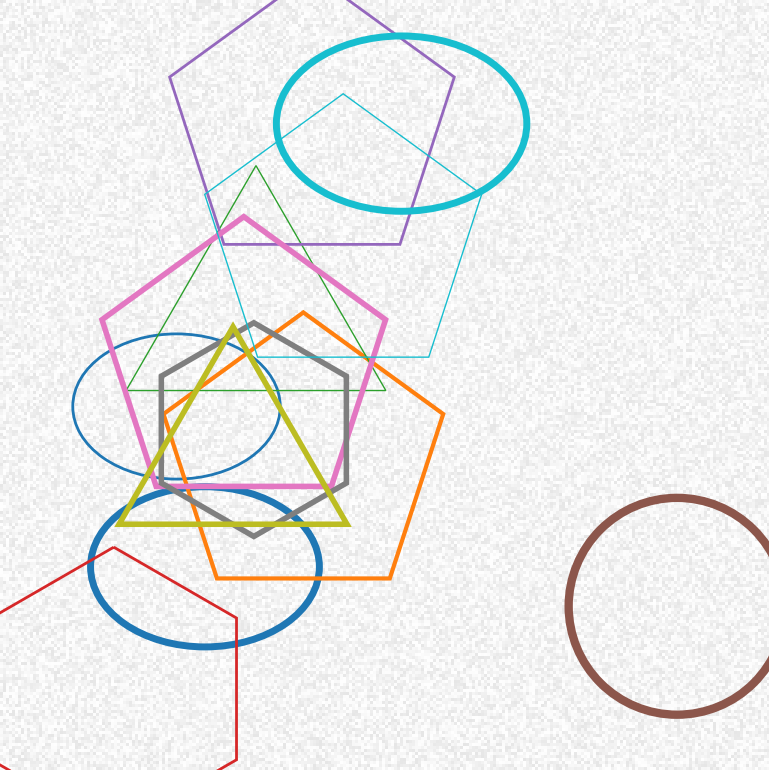[{"shape": "oval", "thickness": 2.5, "radius": 0.74, "center": [0.266, 0.264]}, {"shape": "oval", "thickness": 1, "radius": 0.67, "center": [0.229, 0.472]}, {"shape": "pentagon", "thickness": 1.5, "radius": 0.95, "center": [0.394, 0.403]}, {"shape": "triangle", "thickness": 0.5, "radius": 0.97, "center": [0.332, 0.59]}, {"shape": "hexagon", "thickness": 1, "radius": 0.92, "center": [0.148, 0.105]}, {"shape": "pentagon", "thickness": 1, "radius": 0.97, "center": [0.405, 0.84]}, {"shape": "circle", "thickness": 3, "radius": 0.7, "center": [0.879, 0.213]}, {"shape": "pentagon", "thickness": 2, "radius": 0.97, "center": [0.317, 0.525]}, {"shape": "hexagon", "thickness": 2, "radius": 0.69, "center": [0.33, 0.442]}, {"shape": "triangle", "thickness": 2, "radius": 0.85, "center": [0.303, 0.405]}, {"shape": "pentagon", "thickness": 0.5, "radius": 0.95, "center": [0.446, 0.689]}, {"shape": "oval", "thickness": 2.5, "radius": 0.81, "center": [0.522, 0.839]}]